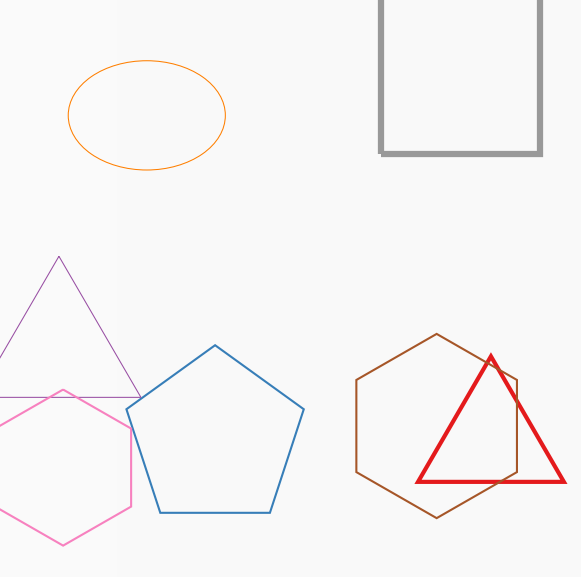[{"shape": "triangle", "thickness": 2, "radius": 0.72, "center": [0.845, 0.237]}, {"shape": "pentagon", "thickness": 1, "radius": 0.8, "center": [0.37, 0.241]}, {"shape": "triangle", "thickness": 0.5, "radius": 0.81, "center": [0.101, 0.393]}, {"shape": "oval", "thickness": 0.5, "radius": 0.68, "center": [0.253, 0.799]}, {"shape": "hexagon", "thickness": 1, "radius": 0.8, "center": [0.751, 0.261]}, {"shape": "hexagon", "thickness": 1, "radius": 0.68, "center": [0.109, 0.189]}, {"shape": "square", "thickness": 3, "radius": 0.68, "center": [0.792, 0.869]}]